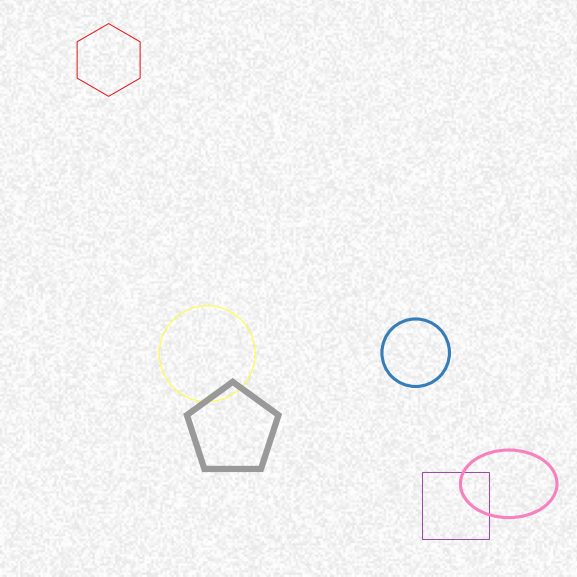[{"shape": "hexagon", "thickness": 0.5, "radius": 0.31, "center": [0.188, 0.895]}, {"shape": "circle", "thickness": 1.5, "radius": 0.29, "center": [0.72, 0.388]}, {"shape": "square", "thickness": 0.5, "radius": 0.29, "center": [0.788, 0.124]}, {"shape": "circle", "thickness": 0.5, "radius": 0.41, "center": [0.359, 0.387]}, {"shape": "oval", "thickness": 1.5, "radius": 0.42, "center": [0.881, 0.161]}, {"shape": "pentagon", "thickness": 3, "radius": 0.42, "center": [0.403, 0.255]}]